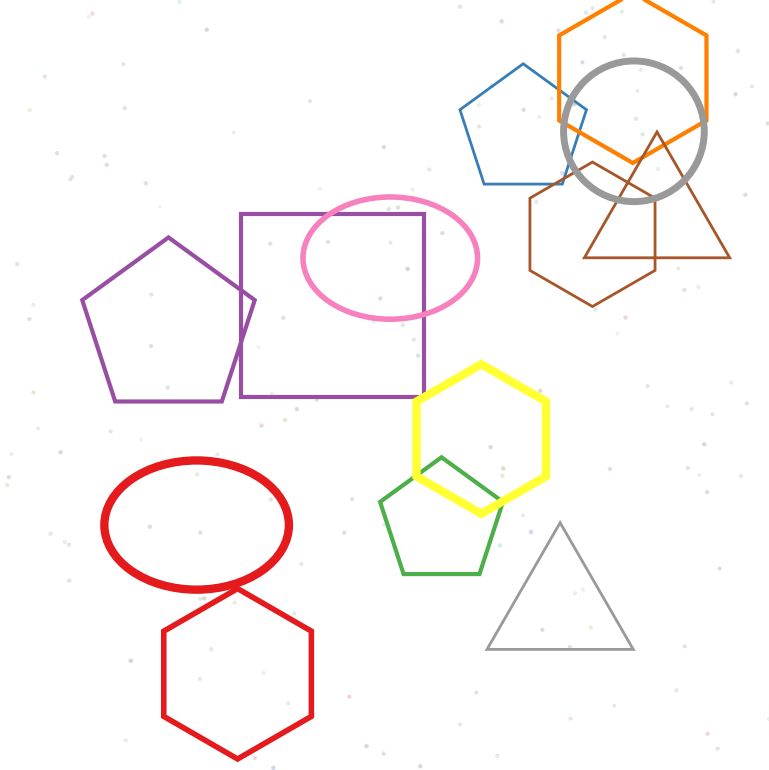[{"shape": "oval", "thickness": 3, "radius": 0.6, "center": [0.255, 0.318]}, {"shape": "hexagon", "thickness": 2, "radius": 0.55, "center": [0.309, 0.125]}, {"shape": "pentagon", "thickness": 1, "radius": 0.43, "center": [0.679, 0.831]}, {"shape": "pentagon", "thickness": 1.5, "radius": 0.42, "center": [0.573, 0.322]}, {"shape": "pentagon", "thickness": 1.5, "radius": 0.59, "center": [0.219, 0.574]}, {"shape": "square", "thickness": 1.5, "radius": 0.6, "center": [0.432, 0.603]}, {"shape": "hexagon", "thickness": 1.5, "radius": 0.55, "center": [0.822, 0.899]}, {"shape": "hexagon", "thickness": 3, "radius": 0.49, "center": [0.625, 0.43]}, {"shape": "hexagon", "thickness": 1, "radius": 0.47, "center": [0.769, 0.696]}, {"shape": "triangle", "thickness": 1, "radius": 0.54, "center": [0.853, 0.72]}, {"shape": "oval", "thickness": 2, "radius": 0.57, "center": [0.507, 0.665]}, {"shape": "circle", "thickness": 2.5, "radius": 0.46, "center": [0.823, 0.83]}, {"shape": "triangle", "thickness": 1, "radius": 0.55, "center": [0.727, 0.211]}]